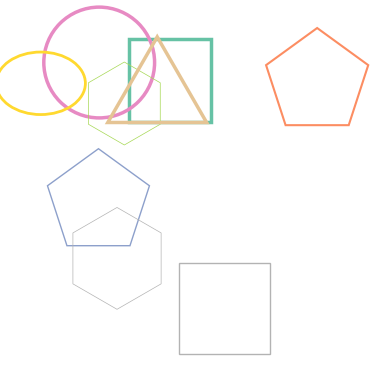[{"shape": "square", "thickness": 2.5, "radius": 0.54, "center": [0.442, 0.791]}, {"shape": "pentagon", "thickness": 1.5, "radius": 0.7, "center": [0.824, 0.788]}, {"shape": "pentagon", "thickness": 1, "radius": 0.7, "center": [0.256, 0.474]}, {"shape": "circle", "thickness": 2.5, "radius": 0.72, "center": [0.258, 0.838]}, {"shape": "hexagon", "thickness": 0.5, "radius": 0.54, "center": [0.323, 0.731]}, {"shape": "oval", "thickness": 2, "radius": 0.58, "center": [0.106, 0.784]}, {"shape": "triangle", "thickness": 2.5, "radius": 0.74, "center": [0.408, 0.756]}, {"shape": "hexagon", "thickness": 0.5, "radius": 0.66, "center": [0.304, 0.329]}, {"shape": "square", "thickness": 1, "radius": 0.59, "center": [0.584, 0.199]}]